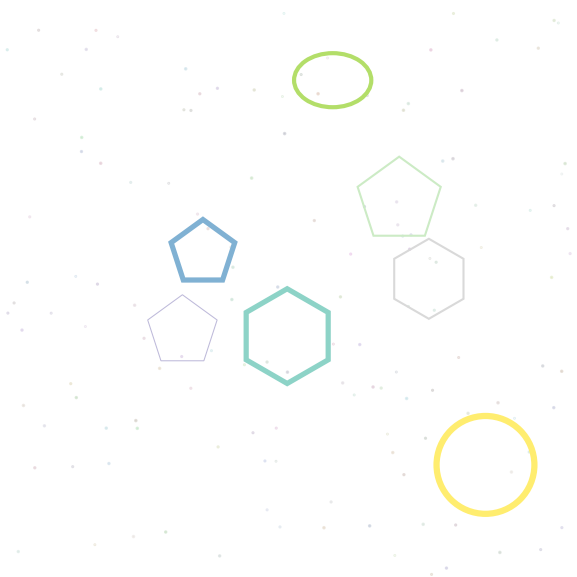[{"shape": "hexagon", "thickness": 2.5, "radius": 0.41, "center": [0.497, 0.417]}, {"shape": "pentagon", "thickness": 0.5, "radius": 0.32, "center": [0.316, 0.426]}, {"shape": "pentagon", "thickness": 2.5, "radius": 0.29, "center": [0.351, 0.561]}, {"shape": "oval", "thickness": 2, "radius": 0.33, "center": [0.576, 0.86]}, {"shape": "hexagon", "thickness": 1, "radius": 0.35, "center": [0.743, 0.516]}, {"shape": "pentagon", "thickness": 1, "radius": 0.38, "center": [0.691, 0.652]}, {"shape": "circle", "thickness": 3, "radius": 0.42, "center": [0.841, 0.194]}]